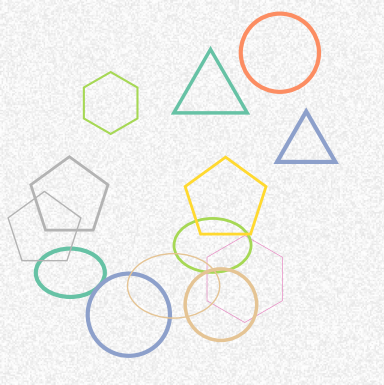[{"shape": "oval", "thickness": 3, "radius": 0.45, "center": [0.183, 0.292]}, {"shape": "triangle", "thickness": 2.5, "radius": 0.55, "center": [0.547, 0.762]}, {"shape": "circle", "thickness": 3, "radius": 0.51, "center": [0.727, 0.863]}, {"shape": "circle", "thickness": 3, "radius": 0.53, "center": [0.335, 0.183]}, {"shape": "triangle", "thickness": 3, "radius": 0.44, "center": [0.795, 0.623]}, {"shape": "hexagon", "thickness": 0.5, "radius": 0.57, "center": [0.636, 0.275]}, {"shape": "hexagon", "thickness": 1.5, "radius": 0.4, "center": [0.287, 0.732]}, {"shape": "oval", "thickness": 2, "radius": 0.5, "center": [0.552, 0.363]}, {"shape": "pentagon", "thickness": 2, "radius": 0.55, "center": [0.586, 0.481]}, {"shape": "circle", "thickness": 2.5, "radius": 0.46, "center": [0.574, 0.209]}, {"shape": "oval", "thickness": 1, "radius": 0.6, "center": [0.451, 0.257]}, {"shape": "pentagon", "thickness": 1, "radius": 0.5, "center": [0.116, 0.403]}, {"shape": "pentagon", "thickness": 2, "radius": 0.53, "center": [0.18, 0.488]}]